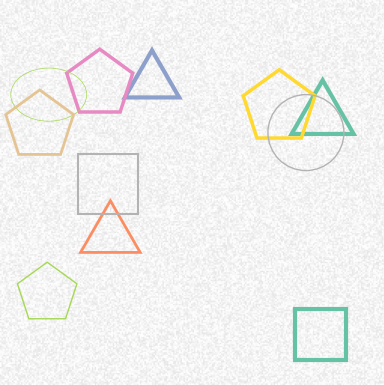[{"shape": "square", "thickness": 3, "radius": 0.33, "center": [0.832, 0.132]}, {"shape": "triangle", "thickness": 3, "radius": 0.47, "center": [0.838, 0.699]}, {"shape": "triangle", "thickness": 2, "radius": 0.45, "center": [0.287, 0.389]}, {"shape": "triangle", "thickness": 3, "radius": 0.41, "center": [0.395, 0.788]}, {"shape": "pentagon", "thickness": 2.5, "radius": 0.45, "center": [0.259, 0.782]}, {"shape": "oval", "thickness": 0.5, "radius": 0.49, "center": [0.127, 0.754]}, {"shape": "pentagon", "thickness": 1, "radius": 0.41, "center": [0.123, 0.238]}, {"shape": "pentagon", "thickness": 2.5, "radius": 0.49, "center": [0.725, 0.721]}, {"shape": "pentagon", "thickness": 2, "radius": 0.46, "center": [0.103, 0.674]}, {"shape": "square", "thickness": 1.5, "radius": 0.39, "center": [0.28, 0.522]}, {"shape": "circle", "thickness": 1, "radius": 0.49, "center": [0.795, 0.656]}]